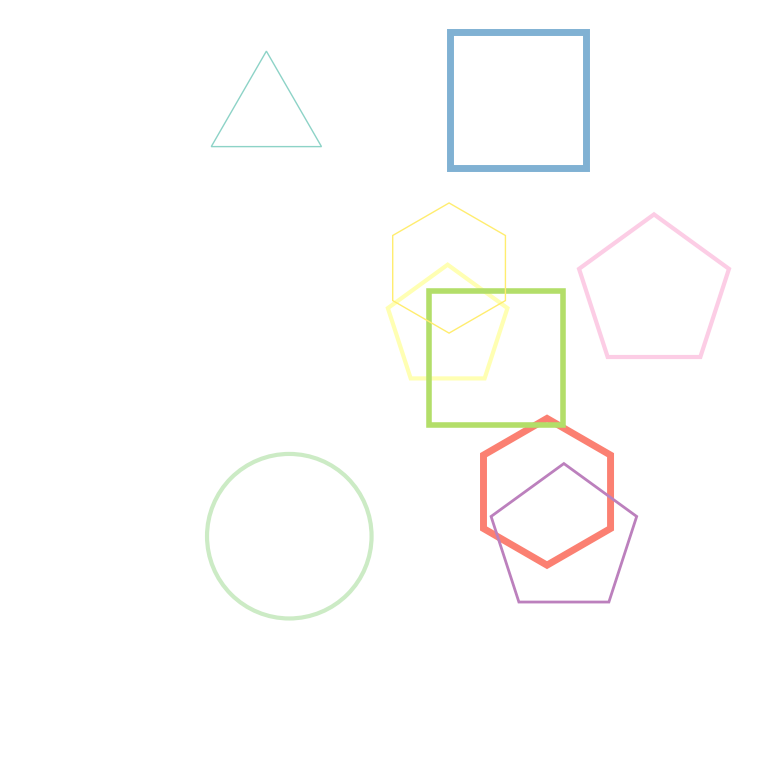[{"shape": "triangle", "thickness": 0.5, "radius": 0.41, "center": [0.346, 0.851]}, {"shape": "pentagon", "thickness": 1.5, "radius": 0.41, "center": [0.581, 0.575]}, {"shape": "hexagon", "thickness": 2.5, "radius": 0.48, "center": [0.71, 0.361]}, {"shape": "square", "thickness": 2.5, "radius": 0.44, "center": [0.672, 0.87]}, {"shape": "square", "thickness": 2, "radius": 0.44, "center": [0.644, 0.535]}, {"shape": "pentagon", "thickness": 1.5, "radius": 0.51, "center": [0.849, 0.619]}, {"shape": "pentagon", "thickness": 1, "radius": 0.5, "center": [0.732, 0.299]}, {"shape": "circle", "thickness": 1.5, "radius": 0.53, "center": [0.376, 0.304]}, {"shape": "hexagon", "thickness": 0.5, "radius": 0.42, "center": [0.583, 0.652]}]